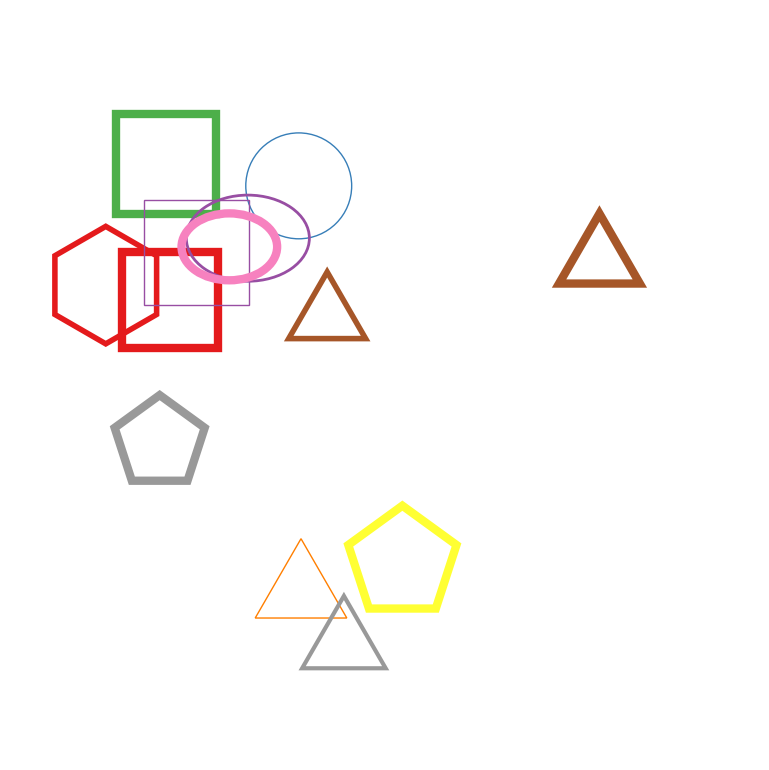[{"shape": "square", "thickness": 3, "radius": 0.31, "center": [0.22, 0.61]}, {"shape": "hexagon", "thickness": 2, "radius": 0.38, "center": [0.137, 0.63]}, {"shape": "circle", "thickness": 0.5, "radius": 0.34, "center": [0.388, 0.759]}, {"shape": "square", "thickness": 3, "radius": 0.32, "center": [0.215, 0.787]}, {"shape": "square", "thickness": 0.5, "radius": 0.34, "center": [0.255, 0.672]}, {"shape": "oval", "thickness": 1, "radius": 0.4, "center": [0.322, 0.691]}, {"shape": "triangle", "thickness": 0.5, "radius": 0.34, "center": [0.391, 0.232]}, {"shape": "pentagon", "thickness": 3, "radius": 0.37, "center": [0.523, 0.269]}, {"shape": "triangle", "thickness": 3, "radius": 0.3, "center": [0.779, 0.662]}, {"shape": "triangle", "thickness": 2, "radius": 0.29, "center": [0.425, 0.589]}, {"shape": "oval", "thickness": 3, "radius": 0.31, "center": [0.298, 0.679]}, {"shape": "triangle", "thickness": 1.5, "radius": 0.31, "center": [0.447, 0.163]}, {"shape": "pentagon", "thickness": 3, "radius": 0.31, "center": [0.207, 0.425]}]